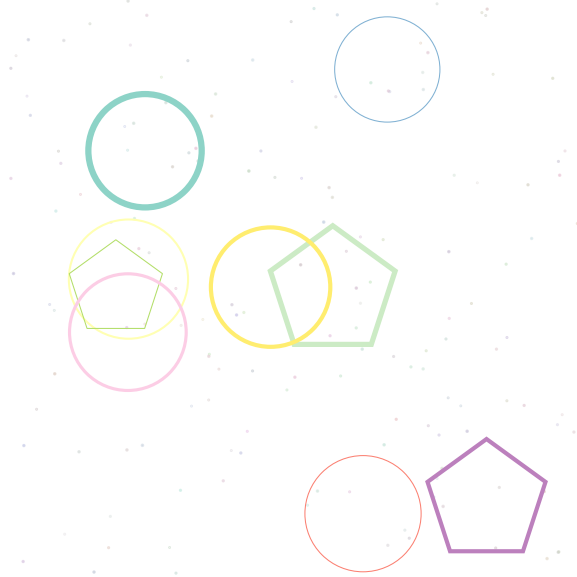[{"shape": "circle", "thickness": 3, "radius": 0.49, "center": [0.251, 0.738]}, {"shape": "circle", "thickness": 1, "radius": 0.52, "center": [0.222, 0.516]}, {"shape": "circle", "thickness": 0.5, "radius": 0.5, "center": [0.629, 0.11]}, {"shape": "circle", "thickness": 0.5, "radius": 0.46, "center": [0.671, 0.879]}, {"shape": "pentagon", "thickness": 0.5, "radius": 0.42, "center": [0.201, 0.499]}, {"shape": "circle", "thickness": 1.5, "radius": 0.51, "center": [0.221, 0.424]}, {"shape": "pentagon", "thickness": 2, "radius": 0.54, "center": [0.842, 0.131]}, {"shape": "pentagon", "thickness": 2.5, "radius": 0.57, "center": [0.576, 0.495]}, {"shape": "circle", "thickness": 2, "radius": 0.52, "center": [0.469, 0.502]}]